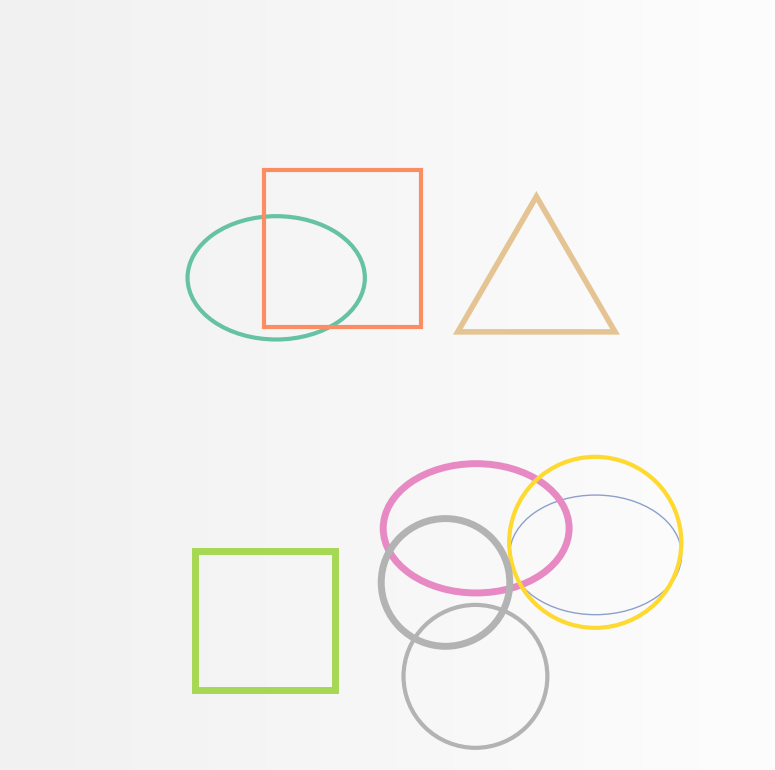[{"shape": "oval", "thickness": 1.5, "radius": 0.57, "center": [0.356, 0.639]}, {"shape": "square", "thickness": 1.5, "radius": 0.51, "center": [0.442, 0.677]}, {"shape": "oval", "thickness": 0.5, "radius": 0.55, "center": [0.768, 0.279]}, {"shape": "oval", "thickness": 2.5, "radius": 0.6, "center": [0.614, 0.314]}, {"shape": "square", "thickness": 2.5, "radius": 0.45, "center": [0.342, 0.194]}, {"shape": "circle", "thickness": 1.5, "radius": 0.56, "center": [0.768, 0.296]}, {"shape": "triangle", "thickness": 2, "radius": 0.59, "center": [0.692, 0.628]}, {"shape": "circle", "thickness": 2.5, "radius": 0.41, "center": [0.575, 0.244]}, {"shape": "circle", "thickness": 1.5, "radius": 0.46, "center": [0.613, 0.122]}]